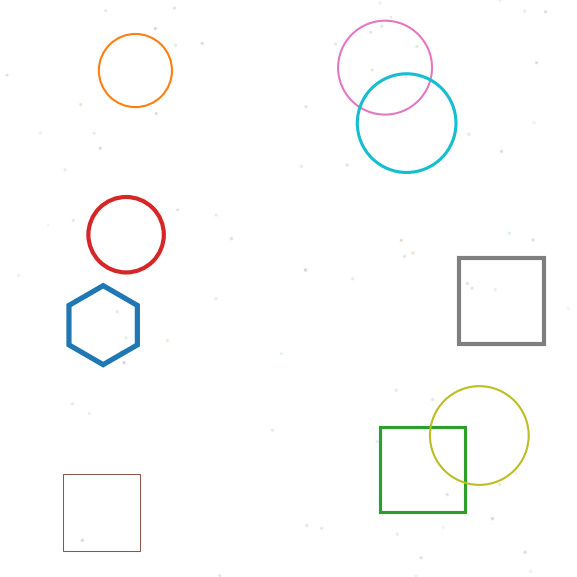[{"shape": "hexagon", "thickness": 2.5, "radius": 0.34, "center": [0.179, 0.436]}, {"shape": "circle", "thickness": 1, "radius": 0.32, "center": [0.235, 0.877]}, {"shape": "square", "thickness": 1.5, "radius": 0.37, "center": [0.732, 0.186]}, {"shape": "circle", "thickness": 2, "radius": 0.33, "center": [0.218, 0.593]}, {"shape": "square", "thickness": 0.5, "radius": 0.33, "center": [0.177, 0.111]}, {"shape": "circle", "thickness": 1, "radius": 0.41, "center": [0.667, 0.882]}, {"shape": "square", "thickness": 2, "radius": 0.37, "center": [0.869, 0.478]}, {"shape": "circle", "thickness": 1, "radius": 0.43, "center": [0.83, 0.245]}, {"shape": "circle", "thickness": 1.5, "radius": 0.43, "center": [0.704, 0.786]}]